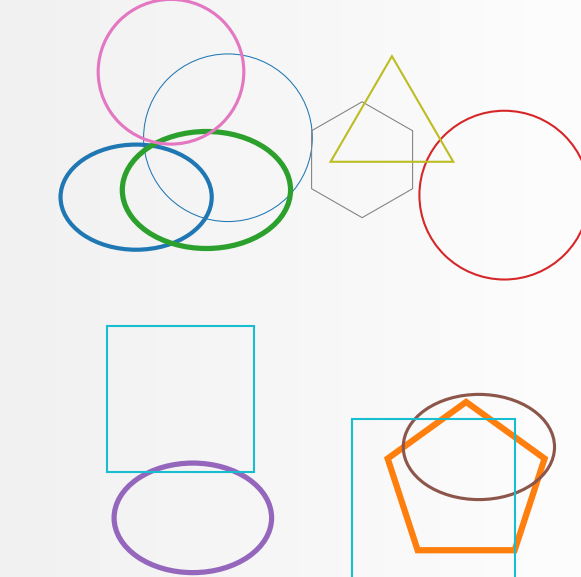[{"shape": "oval", "thickness": 2, "radius": 0.65, "center": [0.234, 0.658]}, {"shape": "circle", "thickness": 0.5, "radius": 0.73, "center": [0.392, 0.761]}, {"shape": "pentagon", "thickness": 3, "radius": 0.71, "center": [0.802, 0.161]}, {"shape": "oval", "thickness": 2.5, "radius": 0.72, "center": [0.355, 0.67]}, {"shape": "circle", "thickness": 1, "radius": 0.73, "center": [0.868, 0.661]}, {"shape": "oval", "thickness": 2.5, "radius": 0.68, "center": [0.332, 0.102]}, {"shape": "oval", "thickness": 1.5, "radius": 0.65, "center": [0.824, 0.225]}, {"shape": "circle", "thickness": 1.5, "radius": 0.63, "center": [0.294, 0.875]}, {"shape": "hexagon", "thickness": 0.5, "radius": 0.5, "center": [0.623, 0.723]}, {"shape": "triangle", "thickness": 1, "radius": 0.61, "center": [0.674, 0.78]}, {"shape": "square", "thickness": 1, "radius": 0.7, "center": [0.746, 0.133]}, {"shape": "square", "thickness": 1, "radius": 0.63, "center": [0.311, 0.308]}]